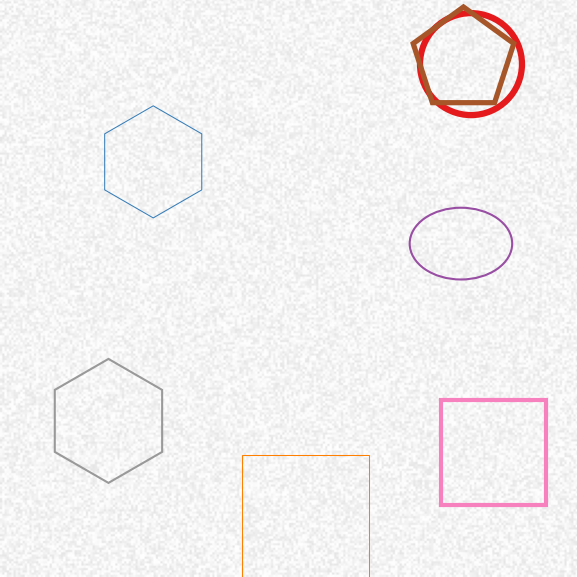[{"shape": "circle", "thickness": 3, "radius": 0.44, "center": [0.816, 0.888]}, {"shape": "hexagon", "thickness": 0.5, "radius": 0.49, "center": [0.265, 0.719]}, {"shape": "oval", "thickness": 1, "radius": 0.44, "center": [0.798, 0.577]}, {"shape": "square", "thickness": 0.5, "radius": 0.55, "center": [0.529, 0.101]}, {"shape": "pentagon", "thickness": 2.5, "radius": 0.46, "center": [0.803, 0.895]}, {"shape": "square", "thickness": 2, "radius": 0.46, "center": [0.854, 0.215]}, {"shape": "hexagon", "thickness": 1, "radius": 0.54, "center": [0.188, 0.27]}]